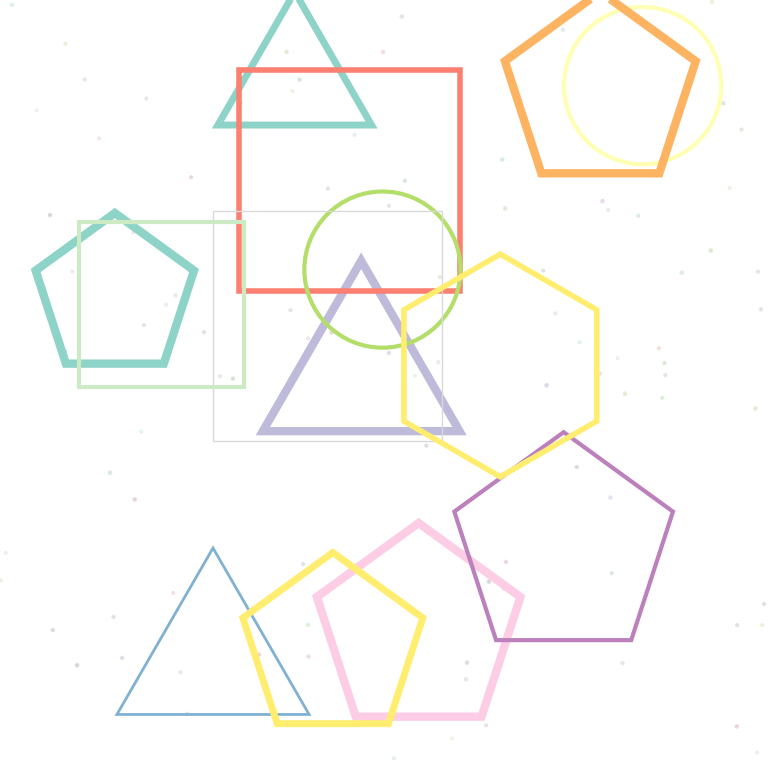[{"shape": "pentagon", "thickness": 3, "radius": 0.54, "center": [0.149, 0.615]}, {"shape": "triangle", "thickness": 2.5, "radius": 0.58, "center": [0.383, 0.895]}, {"shape": "circle", "thickness": 1.5, "radius": 0.51, "center": [0.835, 0.889]}, {"shape": "triangle", "thickness": 3, "radius": 0.74, "center": [0.469, 0.514]}, {"shape": "square", "thickness": 2, "radius": 0.72, "center": [0.454, 0.766]}, {"shape": "triangle", "thickness": 1, "radius": 0.72, "center": [0.277, 0.144]}, {"shape": "pentagon", "thickness": 3, "radius": 0.65, "center": [0.78, 0.88]}, {"shape": "circle", "thickness": 1.5, "radius": 0.51, "center": [0.497, 0.65]}, {"shape": "pentagon", "thickness": 3, "radius": 0.7, "center": [0.544, 0.182]}, {"shape": "square", "thickness": 0.5, "radius": 0.74, "center": [0.426, 0.577]}, {"shape": "pentagon", "thickness": 1.5, "radius": 0.75, "center": [0.732, 0.289]}, {"shape": "square", "thickness": 1.5, "radius": 0.53, "center": [0.21, 0.605]}, {"shape": "hexagon", "thickness": 2, "radius": 0.72, "center": [0.65, 0.525]}, {"shape": "pentagon", "thickness": 2.5, "radius": 0.61, "center": [0.432, 0.16]}]